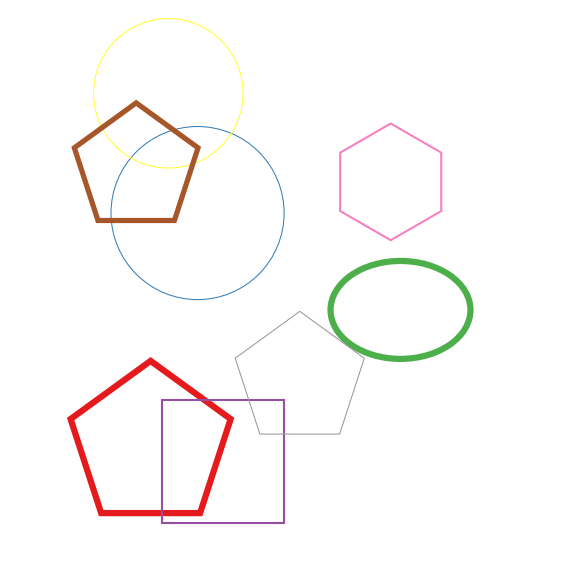[{"shape": "pentagon", "thickness": 3, "radius": 0.73, "center": [0.261, 0.229]}, {"shape": "circle", "thickness": 0.5, "radius": 0.75, "center": [0.342, 0.63]}, {"shape": "oval", "thickness": 3, "radius": 0.61, "center": [0.694, 0.462]}, {"shape": "square", "thickness": 1, "radius": 0.53, "center": [0.386, 0.2]}, {"shape": "circle", "thickness": 0.5, "radius": 0.65, "center": [0.291, 0.838]}, {"shape": "pentagon", "thickness": 2.5, "radius": 0.56, "center": [0.236, 0.708]}, {"shape": "hexagon", "thickness": 1, "radius": 0.51, "center": [0.677, 0.684]}, {"shape": "pentagon", "thickness": 0.5, "radius": 0.59, "center": [0.519, 0.343]}]